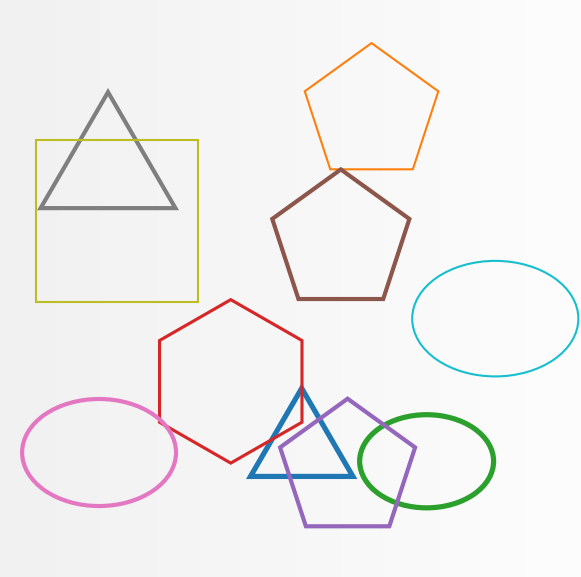[{"shape": "triangle", "thickness": 2.5, "radius": 0.51, "center": [0.519, 0.225]}, {"shape": "pentagon", "thickness": 1, "radius": 0.6, "center": [0.639, 0.804]}, {"shape": "oval", "thickness": 2.5, "radius": 0.58, "center": [0.734, 0.2]}, {"shape": "hexagon", "thickness": 1.5, "radius": 0.71, "center": [0.397, 0.339]}, {"shape": "pentagon", "thickness": 2, "radius": 0.61, "center": [0.598, 0.187]}, {"shape": "pentagon", "thickness": 2, "radius": 0.62, "center": [0.586, 0.582]}, {"shape": "oval", "thickness": 2, "radius": 0.66, "center": [0.17, 0.216]}, {"shape": "triangle", "thickness": 2, "radius": 0.67, "center": [0.186, 0.706]}, {"shape": "square", "thickness": 1, "radius": 0.7, "center": [0.201, 0.616]}, {"shape": "oval", "thickness": 1, "radius": 0.71, "center": [0.852, 0.447]}]